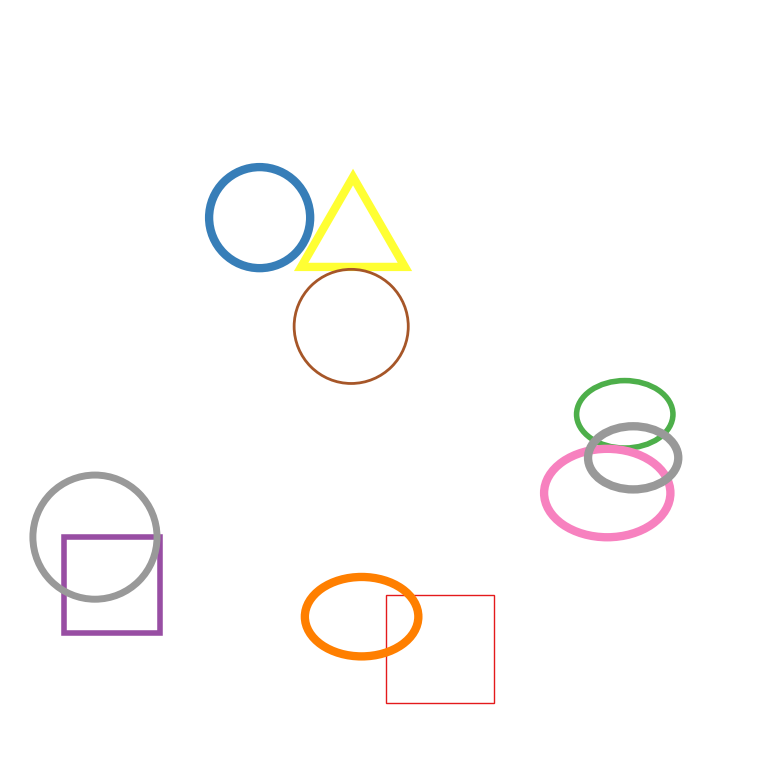[{"shape": "square", "thickness": 0.5, "radius": 0.35, "center": [0.572, 0.157]}, {"shape": "circle", "thickness": 3, "radius": 0.33, "center": [0.337, 0.717]}, {"shape": "oval", "thickness": 2, "radius": 0.31, "center": [0.811, 0.462]}, {"shape": "square", "thickness": 2, "radius": 0.31, "center": [0.146, 0.24]}, {"shape": "oval", "thickness": 3, "radius": 0.37, "center": [0.47, 0.199]}, {"shape": "triangle", "thickness": 3, "radius": 0.39, "center": [0.458, 0.692]}, {"shape": "circle", "thickness": 1, "radius": 0.37, "center": [0.456, 0.576]}, {"shape": "oval", "thickness": 3, "radius": 0.41, "center": [0.789, 0.36]}, {"shape": "circle", "thickness": 2.5, "radius": 0.4, "center": [0.123, 0.302]}, {"shape": "oval", "thickness": 3, "radius": 0.29, "center": [0.822, 0.405]}]